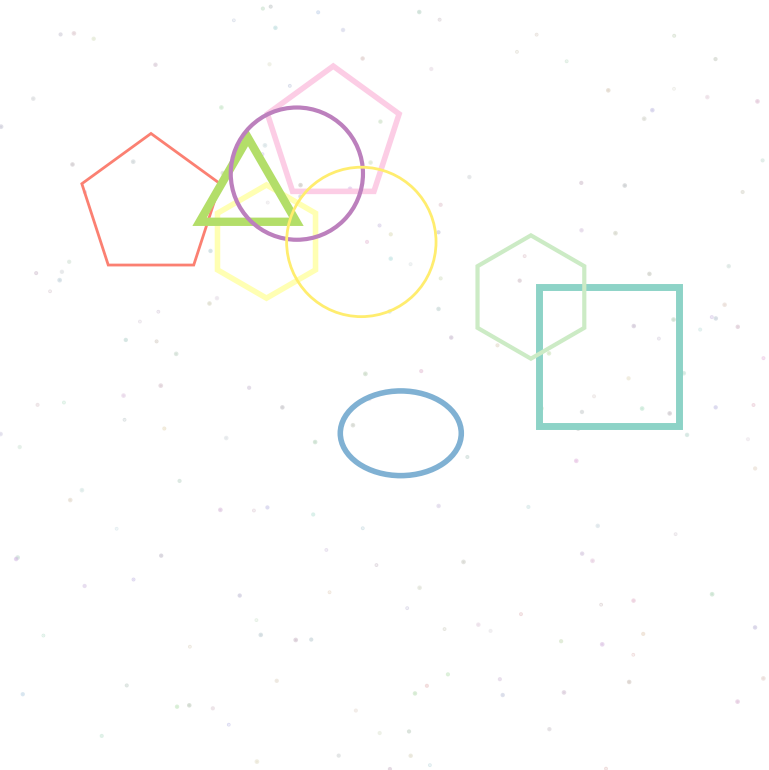[{"shape": "square", "thickness": 2.5, "radius": 0.45, "center": [0.791, 0.537]}, {"shape": "hexagon", "thickness": 2, "radius": 0.37, "center": [0.346, 0.686]}, {"shape": "pentagon", "thickness": 1, "radius": 0.47, "center": [0.196, 0.732]}, {"shape": "oval", "thickness": 2, "radius": 0.39, "center": [0.521, 0.437]}, {"shape": "triangle", "thickness": 3, "radius": 0.36, "center": [0.322, 0.748]}, {"shape": "pentagon", "thickness": 2, "radius": 0.45, "center": [0.433, 0.824]}, {"shape": "circle", "thickness": 1.5, "radius": 0.43, "center": [0.386, 0.775]}, {"shape": "hexagon", "thickness": 1.5, "radius": 0.4, "center": [0.689, 0.614]}, {"shape": "circle", "thickness": 1, "radius": 0.49, "center": [0.469, 0.686]}]